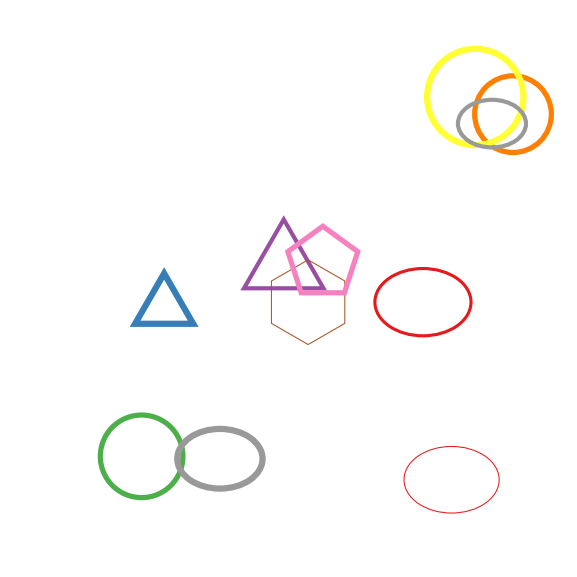[{"shape": "oval", "thickness": 1.5, "radius": 0.42, "center": [0.732, 0.476]}, {"shape": "oval", "thickness": 0.5, "radius": 0.41, "center": [0.782, 0.168]}, {"shape": "triangle", "thickness": 3, "radius": 0.29, "center": [0.284, 0.468]}, {"shape": "circle", "thickness": 2.5, "radius": 0.36, "center": [0.245, 0.209]}, {"shape": "triangle", "thickness": 2, "radius": 0.4, "center": [0.491, 0.54]}, {"shape": "circle", "thickness": 2.5, "radius": 0.33, "center": [0.888, 0.801]}, {"shape": "circle", "thickness": 3, "radius": 0.42, "center": [0.823, 0.831]}, {"shape": "hexagon", "thickness": 0.5, "radius": 0.37, "center": [0.534, 0.476]}, {"shape": "pentagon", "thickness": 2.5, "radius": 0.32, "center": [0.559, 0.544]}, {"shape": "oval", "thickness": 2, "radius": 0.29, "center": [0.852, 0.785]}, {"shape": "oval", "thickness": 3, "radius": 0.37, "center": [0.381, 0.205]}]